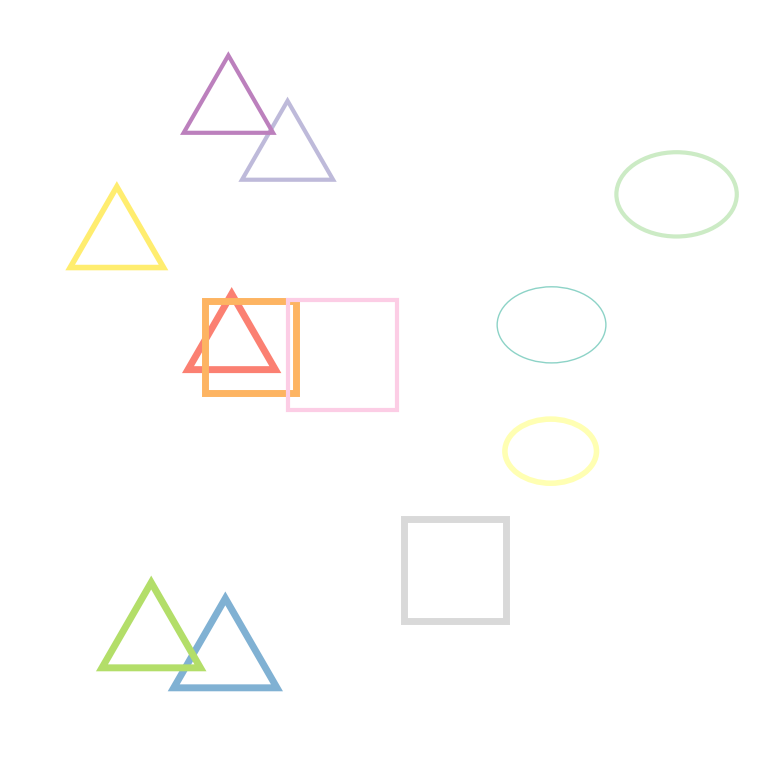[{"shape": "oval", "thickness": 0.5, "radius": 0.35, "center": [0.716, 0.578]}, {"shape": "oval", "thickness": 2, "radius": 0.3, "center": [0.715, 0.414]}, {"shape": "triangle", "thickness": 1.5, "radius": 0.34, "center": [0.373, 0.801]}, {"shape": "triangle", "thickness": 2.5, "radius": 0.33, "center": [0.301, 0.553]}, {"shape": "triangle", "thickness": 2.5, "radius": 0.39, "center": [0.293, 0.145]}, {"shape": "square", "thickness": 2.5, "radius": 0.3, "center": [0.325, 0.55]}, {"shape": "triangle", "thickness": 2.5, "radius": 0.37, "center": [0.196, 0.17]}, {"shape": "square", "thickness": 1.5, "radius": 0.36, "center": [0.445, 0.54]}, {"shape": "square", "thickness": 2.5, "radius": 0.33, "center": [0.591, 0.259]}, {"shape": "triangle", "thickness": 1.5, "radius": 0.34, "center": [0.297, 0.861]}, {"shape": "oval", "thickness": 1.5, "radius": 0.39, "center": [0.879, 0.748]}, {"shape": "triangle", "thickness": 2, "radius": 0.35, "center": [0.152, 0.688]}]